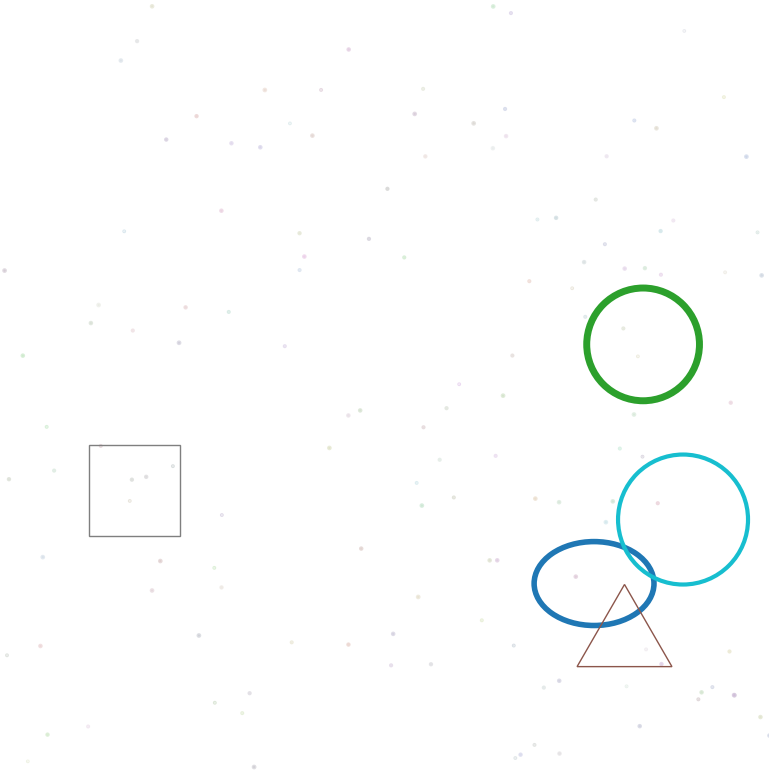[{"shape": "oval", "thickness": 2, "radius": 0.39, "center": [0.772, 0.242]}, {"shape": "circle", "thickness": 2.5, "radius": 0.37, "center": [0.835, 0.553]}, {"shape": "triangle", "thickness": 0.5, "radius": 0.36, "center": [0.811, 0.17]}, {"shape": "square", "thickness": 0.5, "radius": 0.3, "center": [0.175, 0.363]}, {"shape": "circle", "thickness": 1.5, "radius": 0.42, "center": [0.887, 0.325]}]